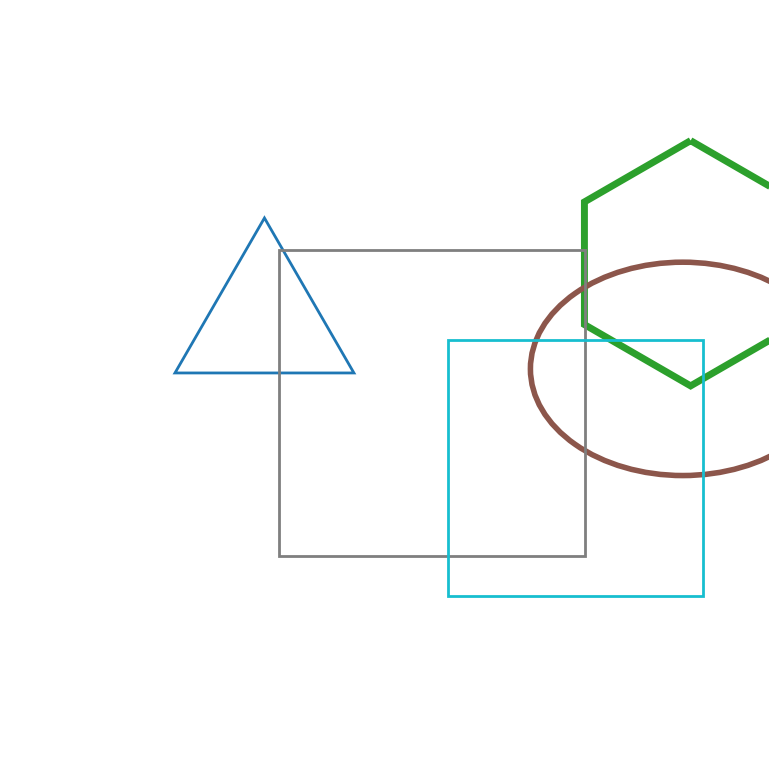[{"shape": "triangle", "thickness": 1, "radius": 0.67, "center": [0.343, 0.583]}, {"shape": "hexagon", "thickness": 2.5, "radius": 0.8, "center": [0.897, 0.658]}, {"shape": "oval", "thickness": 2, "radius": 0.99, "center": [0.887, 0.521]}, {"shape": "square", "thickness": 1, "radius": 0.99, "center": [0.561, 0.477]}, {"shape": "square", "thickness": 1, "radius": 0.83, "center": [0.748, 0.392]}]